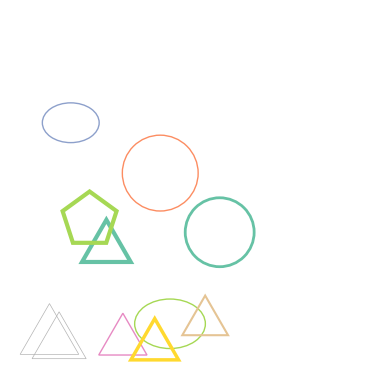[{"shape": "circle", "thickness": 2, "radius": 0.45, "center": [0.571, 0.397]}, {"shape": "triangle", "thickness": 3, "radius": 0.37, "center": [0.276, 0.356]}, {"shape": "circle", "thickness": 1, "radius": 0.49, "center": [0.416, 0.55]}, {"shape": "oval", "thickness": 1, "radius": 0.37, "center": [0.184, 0.681]}, {"shape": "triangle", "thickness": 1, "radius": 0.36, "center": [0.319, 0.114]}, {"shape": "oval", "thickness": 1, "radius": 0.46, "center": [0.442, 0.159]}, {"shape": "pentagon", "thickness": 3, "radius": 0.37, "center": [0.233, 0.429]}, {"shape": "triangle", "thickness": 2.5, "radius": 0.36, "center": [0.402, 0.101]}, {"shape": "triangle", "thickness": 1.5, "radius": 0.34, "center": [0.533, 0.164]}, {"shape": "triangle", "thickness": 0.5, "radius": 0.44, "center": [0.128, 0.124]}, {"shape": "triangle", "thickness": 0.5, "radius": 0.41, "center": [0.154, 0.109]}]